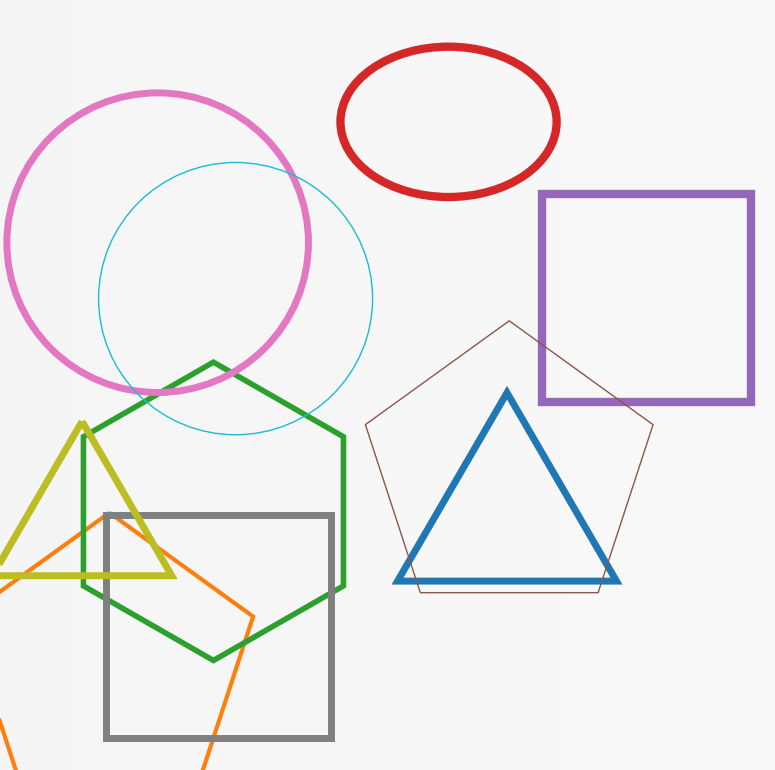[{"shape": "triangle", "thickness": 2.5, "radius": 0.82, "center": [0.654, 0.327]}, {"shape": "pentagon", "thickness": 1.5, "radius": 0.98, "center": [0.141, 0.139]}, {"shape": "hexagon", "thickness": 2, "radius": 0.97, "center": [0.275, 0.336]}, {"shape": "oval", "thickness": 3, "radius": 0.7, "center": [0.579, 0.842]}, {"shape": "square", "thickness": 3, "radius": 0.67, "center": [0.834, 0.613]}, {"shape": "pentagon", "thickness": 0.5, "radius": 0.98, "center": [0.657, 0.388]}, {"shape": "circle", "thickness": 2.5, "radius": 0.97, "center": [0.203, 0.685]}, {"shape": "square", "thickness": 2.5, "radius": 0.73, "center": [0.282, 0.187]}, {"shape": "triangle", "thickness": 2.5, "radius": 0.67, "center": [0.106, 0.319]}, {"shape": "circle", "thickness": 0.5, "radius": 0.88, "center": [0.304, 0.612]}]